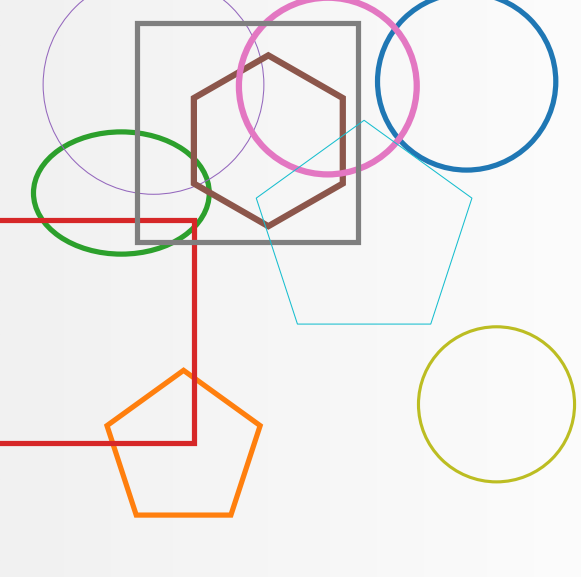[{"shape": "circle", "thickness": 2.5, "radius": 0.77, "center": [0.803, 0.858]}, {"shape": "pentagon", "thickness": 2.5, "radius": 0.69, "center": [0.316, 0.219]}, {"shape": "oval", "thickness": 2.5, "radius": 0.76, "center": [0.209, 0.665]}, {"shape": "square", "thickness": 2.5, "radius": 0.97, "center": [0.14, 0.425]}, {"shape": "circle", "thickness": 0.5, "radius": 0.95, "center": [0.264, 0.853]}, {"shape": "hexagon", "thickness": 3, "radius": 0.74, "center": [0.462, 0.755]}, {"shape": "circle", "thickness": 3, "radius": 0.76, "center": [0.564, 0.85]}, {"shape": "square", "thickness": 2.5, "radius": 0.95, "center": [0.426, 0.77]}, {"shape": "circle", "thickness": 1.5, "radius": 0.67, "center": [0.854, 0.299]}, {"shape": "pentagon", "thickness": 0.5, "radius": 0.98, "center": [0.626, 0.596]}]